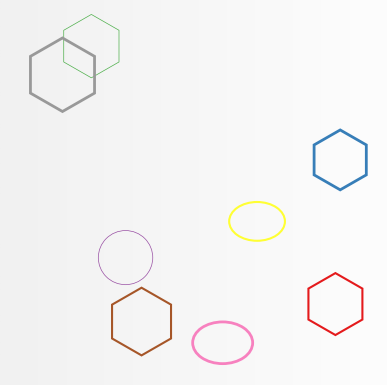[{"shape": "hexagon", "thickness": 1.5, "radius": 0.4, "center": [0.866, 0.21]}, {"shape": "hexagon", "thickness": 2, "radius": 0.39, "center": [0.878, 0.585]}, {"shape": "hexagon", "thickness": 0.5, "radius": 0.41, "center": [0.236, 0.88]}, {"shape": "circle", "thickness": 0.5, "radius": 0.35, "center": [0.324, 0.331]}, {"shape": "oval", "thickness": 1.5, "radius": 0.36, "center": [0.663, 0.425]}, {"shape": "hexagon", "thickness": 1.5, "radius": 0.44, "center": [0.365, 0.165]}, {"shape": "oval", "thickness": 2, "radius": 0.39, "center": [0.575, 0.11]}, {"shape": "hexagon", "thickness": 2, "radius": 0.48, "center": [0.161, 0.806]}]